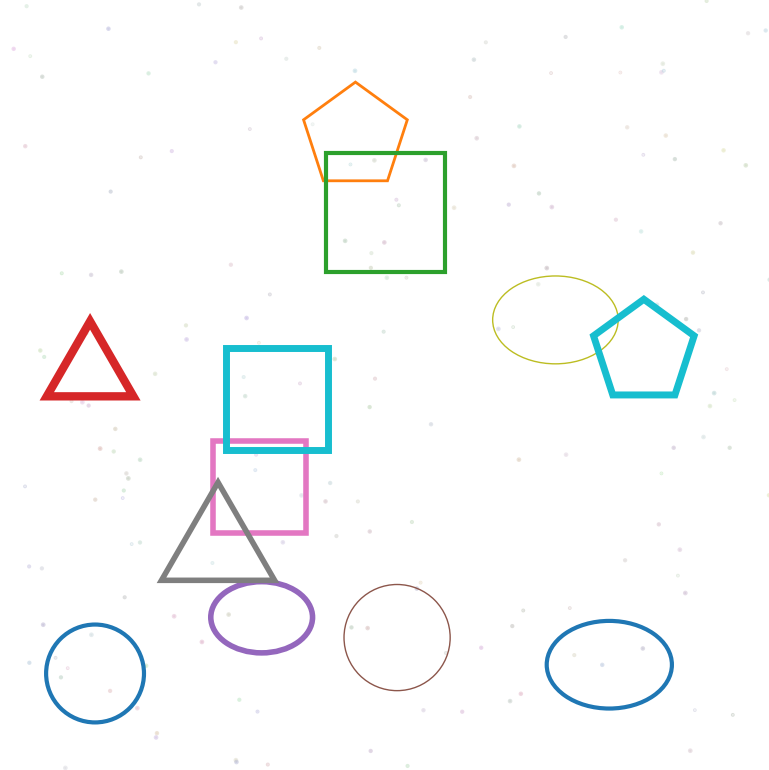[{"shape": "circle", "thickness": 1.5, "radius": 0.32, "center": [0.123, 0.125]}, {"shape": "oval", "thickness": 1.5, "radius": 0.41, "center": [0.791, 0.137]}, {"shape": "pentagon", "thickness": 1, "radius": 0.35, "center": [0.462, 0.823]}, {"shape": "square", "thickness": 1.5, "radius": 0.39, "center": [0.5, 0.724]}, {"shape": "triangle", "thickness": 3, "radius": 0.32, "center": [0.117, 0.518]}, {"shape": "oval", "thickness": 2, "radius": 0.33, "center": [0.34, 0.198]}, {"shape": "circle", "thickness": 0.5, "radius": 0.34, "center": [0.516, 0.172]}, {"shape": "square", "thickness": 2, "radius": 0.3, "center": [0.337, 0.368]}, {"shape": "triangle", "thickness": 2, "radius": 0.42, "center": [0.283, 0.289]}, {"shape": "oval", "thickness": 0.5, "radius": 0.41, "center": [0.721, 0.585]}, {"shape": "pentagon", "thickness": 2.5, "radius": 0.34, "center": [0.836, 0.543]}, {"shape": "square", "thickness": 2.5, "radius": 0.33, "center": [0.36, 0.482]}]